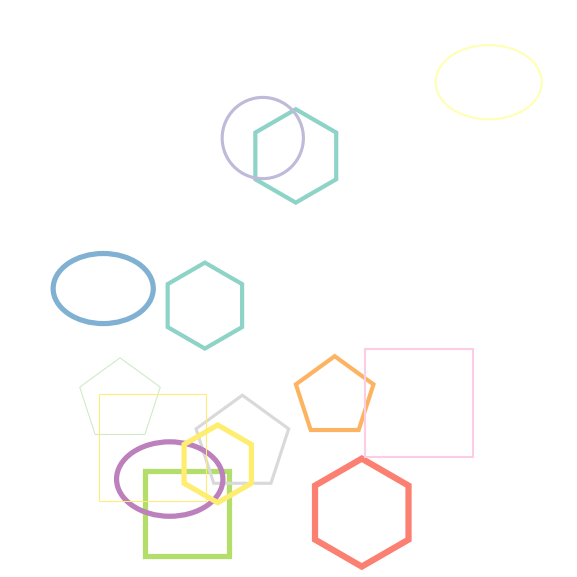[{"shape": "hexagon", "thickness": 2, "radius": 0.4, "center": [0.512, 0.729]}, {"shape": "hexagon", "thickness": 2, "radius": 0.37, "center": [0.355, 0.47]}, {"shape": "oval", "thickness": 1, "radius": 0.46, "center": [0.846, 0.857]}, {"shape": "circle", "thickness": 1.5, "radius": 0.35, "center": [0.455, 0.76]}, {"shape": "hexagon", "thickness": 3, "radius": 0.47, "center": [0.626, 0.112]}, {"shape": "oval", "thickness": 2.5, "radius": 0.43, "center": [0.179, 0.5]}, {"shape": "pentagon", "thickness": 2, "radius": 0.35, "center": [0.58, 0.312]}, {"shape": "square", "thickness": 2.5, "radius": 0.36, "center": [0.324, 0.11]}, {"shape": "square", "thickness": 1, "radius": 0.47, "center": [0.725, 0.301]}, {"shape": "pentagon", "thickness": 1.5, "radius": 0.42, "center": [0.42, 0.23]}, {"shape": "oval", "thickness": 2.5, "radius": 0.46, "center": [0.294, 0.17]}, {"shape": "pentagon", "thickness": 0.5, "radius": 0.37, "center": [0.208, 0.306]}, {"shape": "square", "thickness": 0.5, "radius": 0.47, "center": [0.264, 0.224]}, {"shape": "hexagon", "thickness": 2.5, "radius": 0.34, "center": [0.377, 0.196]}]